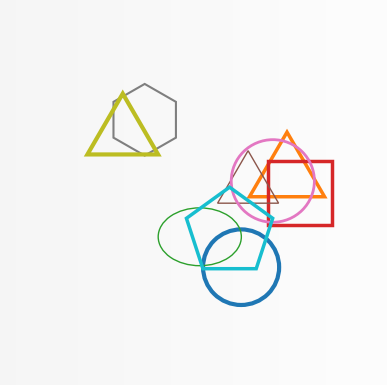[{"shape": "circle", "thickness": 3, "radius": 0.49, "center": [0.622, 0.306]}, {"shape": "triangle", "thickness": 2.5, "radius": 0.56, "center": [0.741, 0.545]}, {"shape": "oval", "thickness": 1, "radius": 0.54, "center": [0.516, 0.385]}, {"shape": "square", "thickness": 2.5, "radius": 0.41, "center": [0.773, 0.498]}, {"shape": "triangle", "thickness": 1, "radius": 0.45, "center": [0.64, 0.518]}, {"shape": "circle", "thickness": 2, "radius": 0.54, "center": [0.704, 0.53]}, {"shape": "hexagon", "thickness": 1.5, "radius": 0.47, "center": [0.373, 0.689]}, {"shape": "triangle", "thickness": 3, "radius": 0.53, "center": [0.317, 0.651]}, {"shape": "pentagon", "thickness": 2.5, "radius": 0.59, "center": [0.592, 0.397]}]